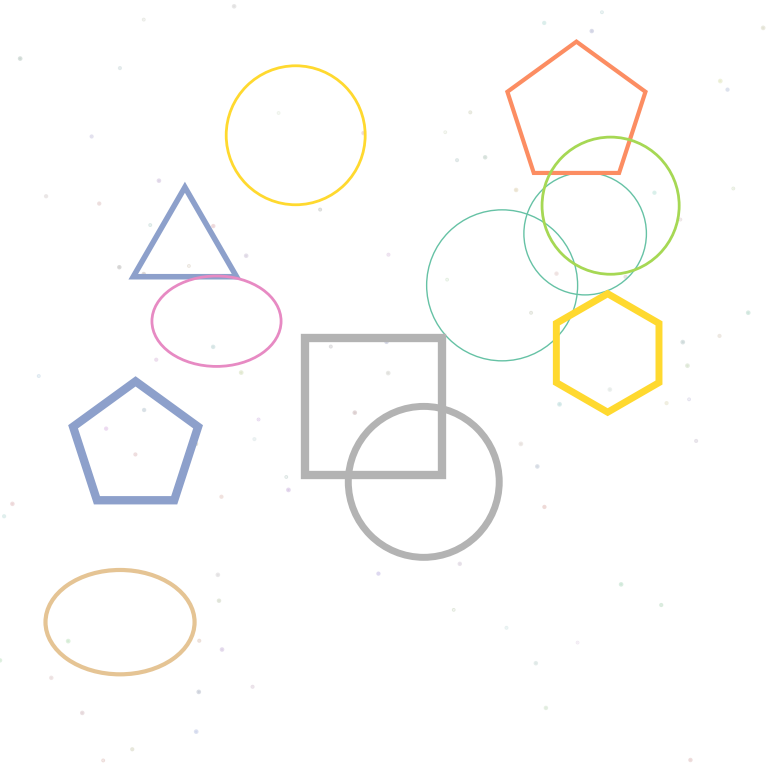[{"shape": "circle", "thickness": 0.5, "radius": 0.4, "center": [0.76, 0.697]}, {"shape": "circle", "thickness": 0.5, "radius": 0.49, "center": [0.652, 0.629]}, {"shape": "pentagon", "thickness": 1.5, "radius": 0.47, "center": [0.749, 0.852]}, {"shape": "pentagon", "thickness": 3, "radius": 0.43, "center": [0.176, 0.419]}, {"shape": "triangle", "thickness": 2, "radius": 0.39, "center": [0.24, 0.679]}, {"shape": "oval", "thickness": 1, "radius": 0.42, "center": [0.281, 0.583]}, {"shape": "circle", "thickness": 1, "radius": 0.45, "center": [0.793, 0.733]}, {"shape": "circle", "thickness": 1, "radius": 0.45, "center": [0.384, 0.824]}, {"shape": "hexagon", "thickness": 2.5, "radius": 0.38, "center": [0.789, 0.542]}, {"shape": "oval", "thickness": 1.5, "radius": 0.48, "center": [0.156, 0.192]}, {"shape": "circle", "thickness": 2.5, "radius": 0.49, "center": [0.55, 0.374]}, {"shape": "square", "thickness": 3, "radius": 0.44, "center": [0.485, 0.472]}]